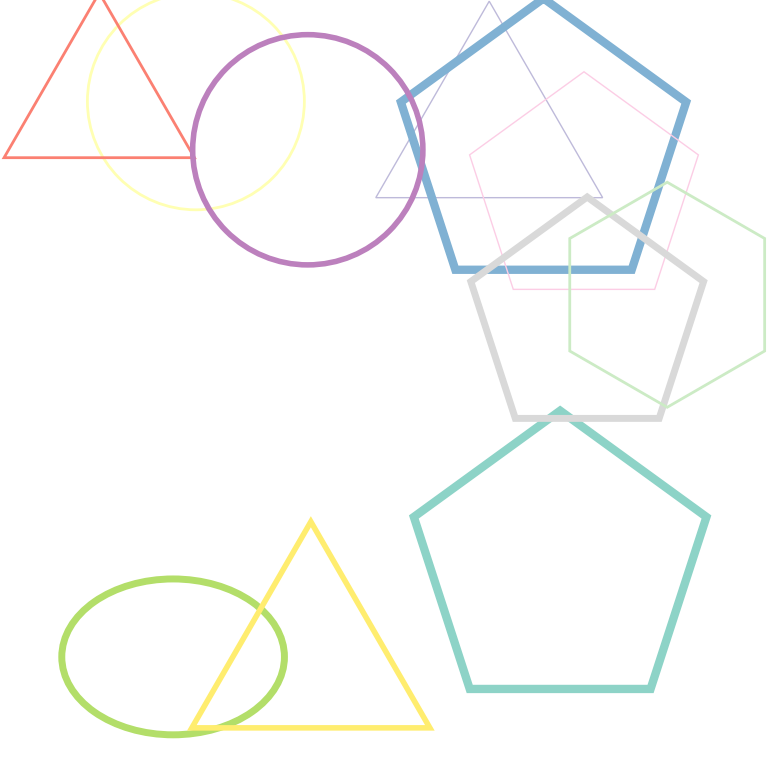[{"shape": "pentagon", "thickness": 3, "radius": 1.0, "center": [0.727, 0.267]}, {"shape": "circle", "thickness": 1, "radius": 0.7, "center": [0.254, 0.868]}, {"shape": "triangle", "thickness": 0.5, "radius": 0.85, "center": [0.635, 0.828]}, {"shape": "triangle", "thickness": 1, "radius": 0.71, "center": [0.129, 0.867]}, {"shape": "pentagon", "thickness": 3, "radius": 0.97, "center": [0.706, 0.807]}, {"shape": "oval", "thickness": 2.5, "radius": 0.72, "center": [0.225, 0.147]}, {"shape": "pentagon", "thickness": 0.5, "radius": 0.78, "center": [0.758, 0.751]}, {"shape": "pentagon", "thickness": 2.5, "radius": 0.79, "center": [0.763, 0.585]}, {"shape": "circle", "thickness": 2, "radius": 0.75, "center": [0.4, 0.805]}, {"shape": "hexagon", "thickness": 1, "radius": 0.73, "center": [0.866, 0.617]}, {"shape": "triangle", "thickness": 2, "radius": 0.89, "center": [0.404, 0.144]}]